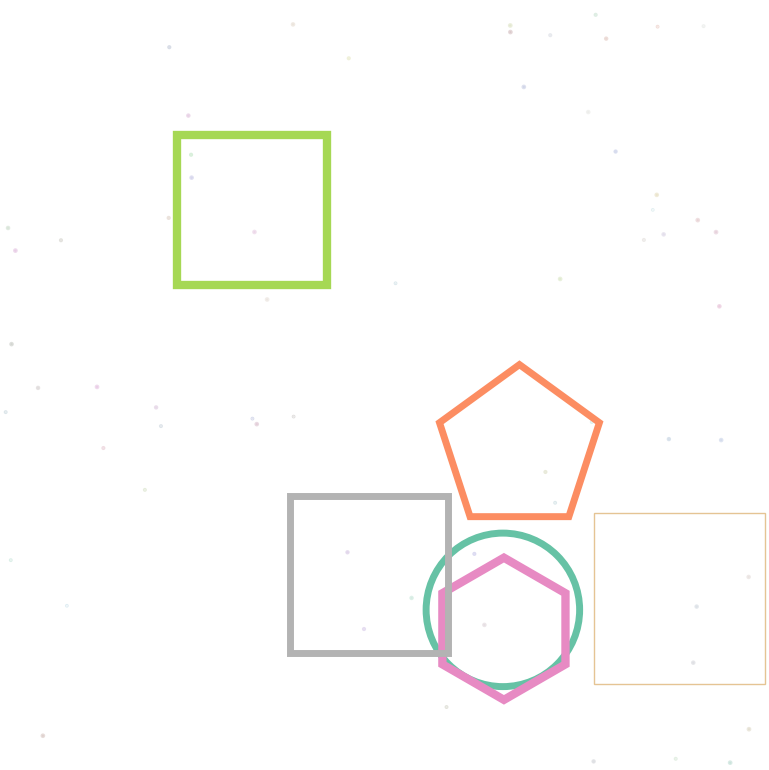[{"shape": "circle", "thickness": 2.5, "radius": 0.5, "center": [0.653, 0.208]}, {"shape": "pentagon", "thickness": 2.5, "radius": 0.55, "center": [0.675, 0.417]}, {"shape": "hexagon", "thickness": 3, "radius": 0.46, "center": [0.654, 0.183]}, {"shape": "square", "thickness": 3, "radius": 0.49, "center": [0.327, 0.727]}, {"shape": "square", "thickness": 0.5, "radius": 0.56, "center": [0.883, 0.223]}, {"shape": "square", "thickness": 2.5, "radius": 0.51, "center": [0.479, 0.254]}]